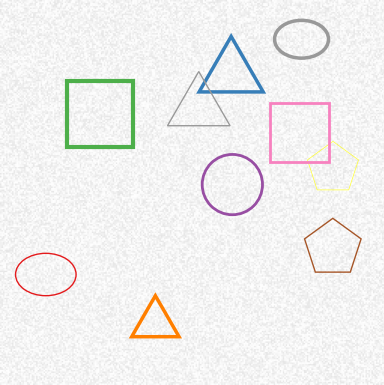[{"shape": "oval", "thickness": 1, "radius": 0.39, "center": [0.119, 0.287]}, {"shape": "triangle", "thickness": 2.5, "radius": 0.48, "center": [0.6, 0.809]}, {"shape": "square", "thickness": 3, "radius": 0.43, "center": [0.26, 0.705]}, {"shape": "circle", "thickness": 2, "radius": 0.39, "center": [0.603, 0.521]}, {"shape": "triangle", "thickness": 2.5, "radius": 0.35, "center": [0.404, 0.161]}, {"shape": "pentagon", "thickness": 0.5, "radius": 0.35, "center": [0.865, 0.563]}, {"shape": "pentagon", "thickness": 1, "radius": 0.39, "center": [0.864, 0.356]}, {"shape": "square", "thickness": 2, "radius": 0.38, "center": [0.779, 0.655]}, {"shape": "oval", "thickness": 2.5, "radius": 0.35, "center": [0.783, 0.898]}, {"shape": "triangle", "thickness": 1, "radius": 0.47, "center": [0.516, 0.72]}]